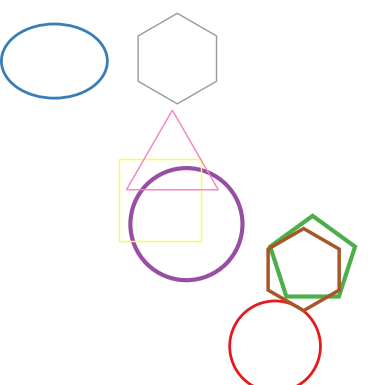[{"shape": "circle", "thickness": 2, "radius": 0.59, "center": [0.714, 0.1]}, {"shape": "oval", "thickness": 2, "radius": 0.69, "center": [0.141, 0.841]}, {"shape": "pentagon", "thickness": 3, "radius": 0.58, "center": [0.812, 0.324]}, {"shape": "circle", "thickness": 3, "radius": 0.73, "center": [0.484, 0.418]}, {"shape": "square", "thickness": 1, "radius": 0.53, "center": [0.416, 0.48]}, {"shape": "hexagon", "thickness": 2.5, "radius": 0.53, "center": [0.789, 0.3]}, {"shape": "triangle", "thickness": 1, "radius": 0.69, "center": [0.448, 0.576]}, {"shape": "hexagon", "thickness": 1, "radius": 0.59, "center": [0.461, 0.848]}]